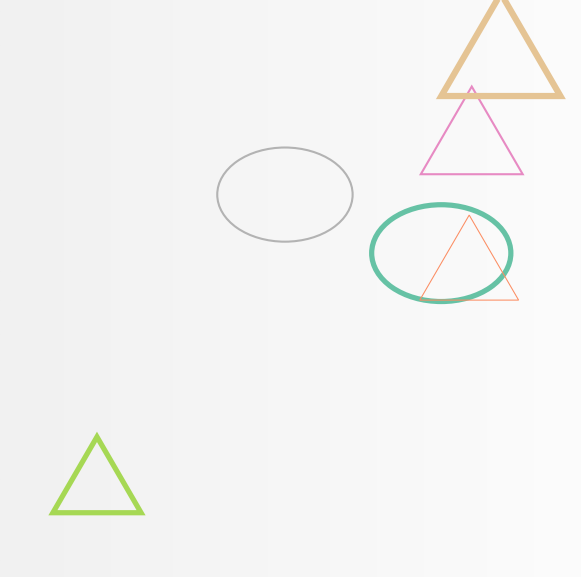[{"shape": "oval", "thickness": 2.5, "radius": 0.6, "center": [0.759, 0.561]}, {"shape": "triangle", "thickness": 0.5, "radius": 0.49, "center": [0.807, 0.529]}, {"shape": "triangle", "thickness": 1, "radius": 0.51, "center": [0.812, 0.748]}, {"shape": "triangle", "thickness": 2.5, "radius": 0.44, "center": [0.167, 0.155]}, {"shape": "triangle", "thickness": 3, "radius": 0.59, "center": [0.862, 0.892]}, {"shape": "oval", "thickness": 1, "radius": 0.58, "center": [0.49, 0.662]}]